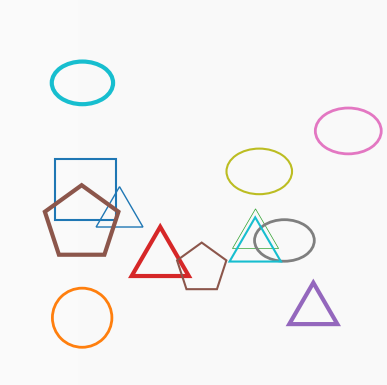[{"shape": "triangle", "thickness": 1, "radius": 0.35, "center": [0.308, 0.445]}, {"shape": "square", "thickness": 1.5, "radius": 0.39, "center": [0.22, 0.508]}, {"shape": "circle", "thickness": 2, "radius": 0.38, "center": [0.212, 0.175]}, {"shape": "triangle", "thickness": 0.5, "radius": 0.34, "center": [0.659, 0.389]}, {"shape": "triangle", "thickness": 3, "radius": 0.43, "center": [0.413, 0.326]}, {"shape": "triangle", "thickness": 3, "radius": 0.36, "center": [0.809, 0.194]}, {"shape": "pentagon", "thickness": 1.5, "radius": 0.33, "center": [0.521, 0.303]}, {"shape": "pentagon", "thickness": 3, "radius": 0.5, "center": [0.211, 0.419]}, {"shape": "oval", "thickness": 2, "radius": 0.43, "center": [0.899, 0.66]}, {"shape": "oval", "thickness": 2, "radius": 0.39, "center": [0.734, 0.375]}, {"shape": "oval", "thickness": 1.5, "radius": 0.42, "center": [0.669, 0.555]}, {"shape": "oval", "thickness": 3, "radius": 0.4, "center": [0.213, 0.785]}, {"shape": "triangle", "thickness": 1.5, "radius": 0.38, "center": [0.659, 0.359]}]